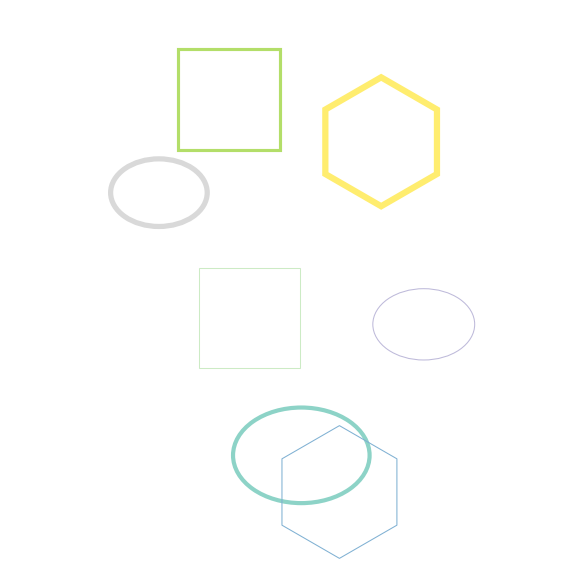[{"shape": "oval", "thickness": 2, "radius": 0.59, "center": [0.522, 0.211]}, {"shape": "oval", "thickness": 0.5, "radius": 0.44, "center": [0.734, 0.438]}, {"shape": "hexagon", "thickness": 0.5, "radius": 0.57, "center": [0.588, 0.147]}, {"shape": "square", "thickness": 1.5, "radius": 0.44, "center": [0.396, 0.826]}, {"shape": "oval", "thickness": 2.5, "radius": 0.42, "center": [0.275, 0.666]}, {"shape": "square", "thickness": 0.5, "radius": 0.43, "center": [0.432, 0.449]}, {"shape": "hexagon", "thickness": 3, "radius": 0.56, "center": [0.66, 0.754]}]